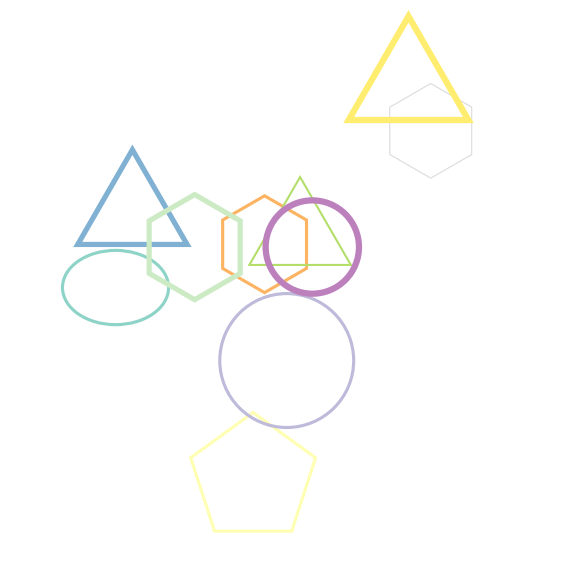[{"shape": "oval", "thickness": 1.5, "radius": 0.46, "center": [0.2, 0.501]}, {"shape": "pentagon", "thickness": 1.5, "radius": 0.57, "center": [0.438, 0.171]}, {"shape": "circle", "thickness": 1.5, "radius": 0.58, "center": [0.496, 0.375]}, {"shape": "triangle", "thickness": 2.5, "radius": 0.55, "center": [0.229, 0.631]}, {"shape": "hexagon", "thickness": 1.5, "radius": 0.42, "center": [0.458, 0.576]}, {"shape": "triangle", "thickness": 1, "radius": 0.51, "center": [0.52, 0.591]}, {"shape": "hexagon", "thickness": 0.5, "radius": 0.41, "center": [0.746, 0.773]}, {"shape": "circle", "thickness": 3, "radius": 0.4, "center": [0.541, 0.571]}, {"shape": "hexagon", "thickness": 2.5, "radius": 0.45, "center": [0.337, 0.571]}, {"shape": "triangle", "thickness": 3, "radius": 0.6, "center": [0.707, 0.851]}]